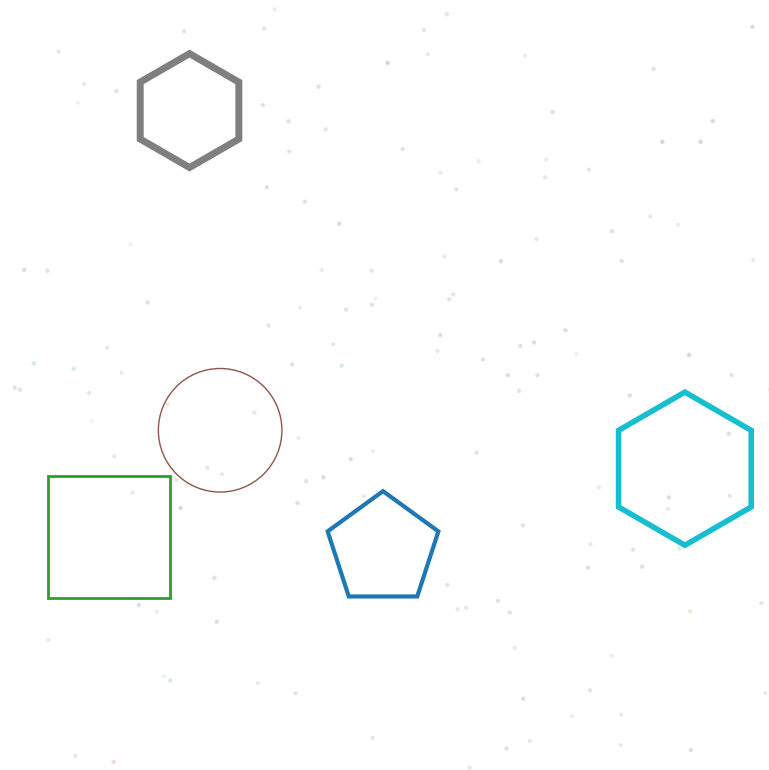[{"shape": "pentagon", "thickness": 1.5, "radius": 0.38, "center": [0.497, 0.287]}, {"shape": "square", "thickness": 1, "radius": 0.4, "center": [0.142, 0.303]}, {"shape": "circle", "thickness": 0.5, "radius": 0.4, "center": [0.286, 0.441]}, {"shape": "hexagon", "thickness": 2.5, "radius": 0.37, "center": [0.246, 0.856]}, {"shape": "hexagon", "thickness": 2, "radius": 0.5, "center": [0.889, 0.391]}]